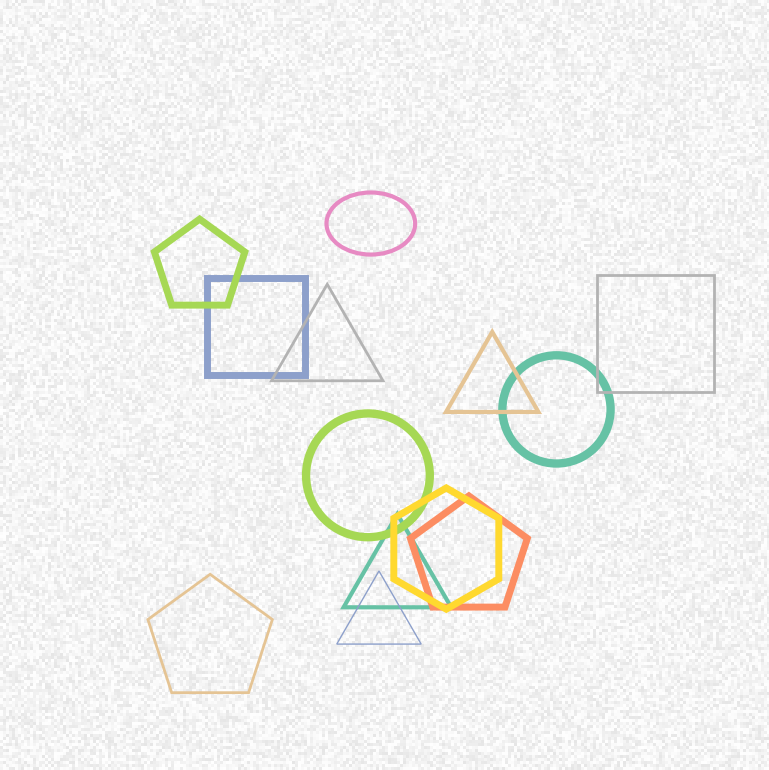[{"shape": "circle", "thickness": 3, "radius": 0.35, "center": [0.723, 0.468]}, {"shape": "triangle", "thickness": 1.5, "radius": 0.4, "center": [0.516, 0.252]}, {"shape": "pentagon", "thickness": 2.5, "radius": 0.4, "center": [0.609, 0.276]}, {"shape": "square", "thickness": 2.5, "radius": 0.32, "center": [0.333, 0.576]}, {"shape": "triangle", "thickness": 0.5, "radius": 0.32, "center": [0.492, 0.195]}, {"shape": "oval", "thickness": 1.5, "radius": 0.29, "center": [0.482, 0.71]}, {"shape": "circle", "thickness": 3, "radius": 0.4, "center": [0.478, 0.383]}, {"shape": "pentagon", "thickness": 2.5, "radius": 0.31, "center": [0.259, 0.654]}, {"shape": "hexagon", "thickness": 2.5, "radius": 0.39, "center": [0.58, 0.288]}, {"shape": "pentagon", "thickness": 1, "radius": 0.42, "center": [0.273, 0.169]}, {"shape": "triangle", "thickness": 1.5, "radius": 0.35, "center": [0.639, 0.5]}, {"shape": "square", "thickness": 1, "radius": 0.38, "center": [0.851, 0.567]}, {"shape": "triangle", "thickness": 1, "radius": 0.42, "center": [0.425, 0.547]}]